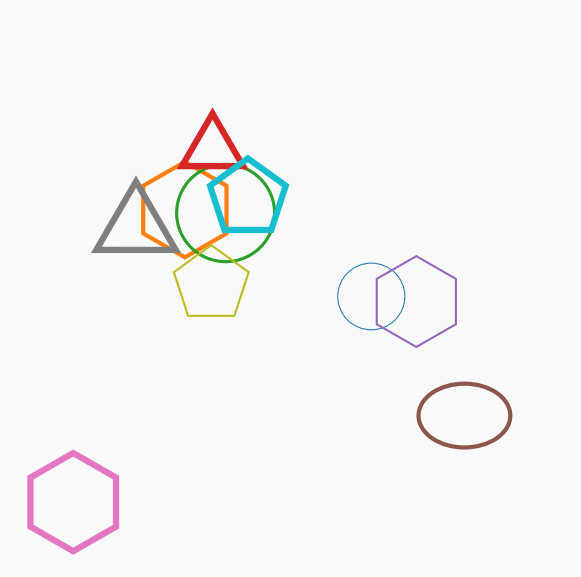[{"shape": "circle", "thickness": 0.5, "radius": 0.29, "center": [0.639, 0.486]}, {"shape": "hexagon", "thickness": 2, "radius": 0.41, "center": [0.318, 0.636]}, {"shape": "circle", "thickness": 1.5, "radius": 0.42, "center": [0.388, 0.63]}, {"shape": "triangle", "thickness": 3, "radius": 0.3, "center": [0.366, 0.742]}, {"shape": "hexagon", "thickness": 1, "radius": 0.39, "center": [0.716, 0.477]}, {"shape": "oval", "thickness": 2, "radius": 0.39, "center": [0.799, 0.28]}, {"shape": "hexagon", "thickness": 3, "radius": 0.42, "center": [0.126, 0.13]}, {"shape": "triangle", "thickness": 3, "radius": 0.39, "center": [0.234, 0.606]}, {"shape": "pentagon", "thickness": 1, "radius": 0.34, "center": [0.363, 0.507]}, {"shape": "pentagon", "thickness": 3, "radius": 0.34, "center": [0.426, 0.656]}]